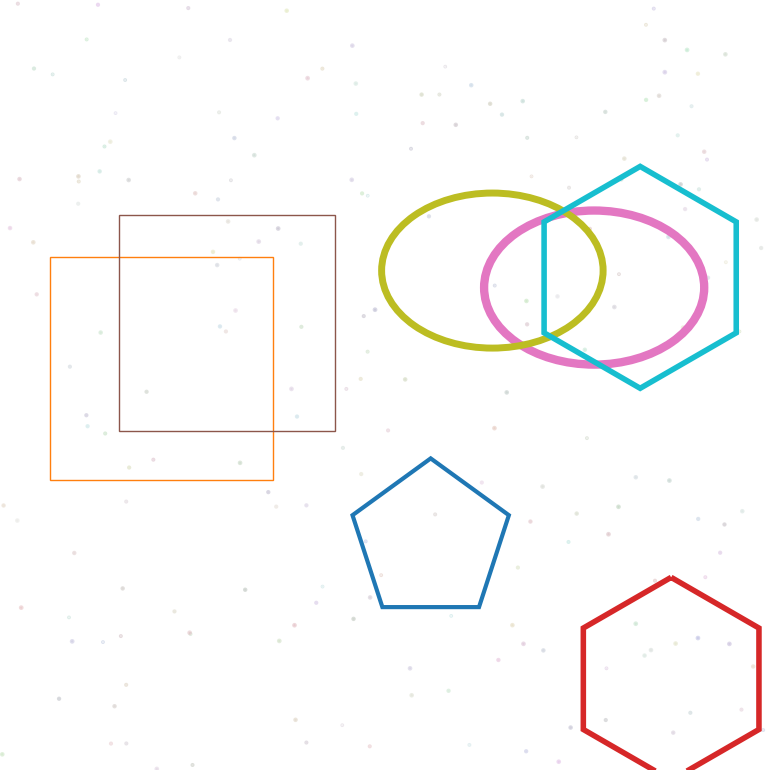[{"shape": "pentagon", "thickness": 1.5, "radius": 0.53, "center": [0.559, 0.298]}, {"shape": "square", "thickness": 0.5, "radius": 0.72, "center": [0.21, 0.521]}, {"shape": "hexagon", "thickness": 2, "radius": 0.66, "center": [0.872, 0.118]}, {"shape": "square", "thickness": 0.5, "radius": 0.7, "center": [0.295, 0.581]}, {"shape": "oval", "thickness": 3, "radius": 0.71, "center": [0.772, 0.627]}, {"shape": "oval", "thickness": 2.5, "radius": 0.72, "center": [0.639, 0.649]}, {"shape": "hexagon", "thickness": 2, "radius": 0.72, "center": [0.831, 0.64]}]